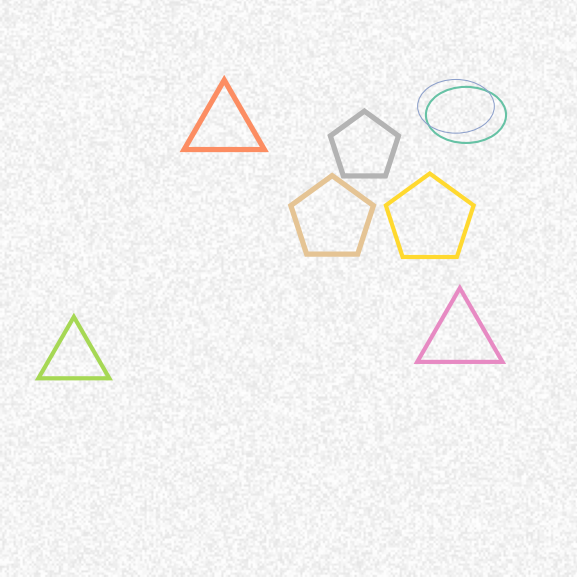[{"shape": "oval", "thickness": 1, "radius": 0.35, "center": [0.807, 0.8]}, {"shape": "triangle", "thickness": 2.5, "radius": 0.4, "center": [0.388, 0.78]}, {"shape": "oval", "thickness": 0.5, "radius": 0.33, "center": [0.79, 0.815]}, {"shape": "triangle", "thickness": 2, "radius": 0.43, "center": [0.796, 0.415]}, {"shape": "triangle", "thickness": 2, "radius": 0.35, "center": [0.128, 0.38]}, {"shape": "pentagon", "thickness": 2, "radius": 0.4, "center": [0.744, 0.619]}, {"shape": "pentagon", "thickness": 2.5, "radius": 0.38, "center": [0.575, 0.62]}, {"shape": "pentagon", "thickness": 2.5, "radius": 0.31, "center": [0.631, 0.745]}]